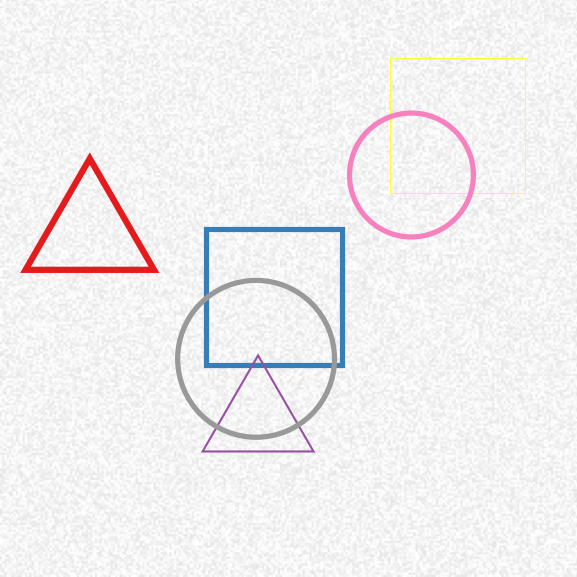[{"shape": "triangle", "thickness": 3, "radius": 0.64, "center": [0.155, 0.596]}, {"shape": "square", "thickness": 2.5, "radius": 0.59, "center": [0.474, 0.485]}, {"shape": "triangle", "thickness": 1, "radius": 0.55, "center": [0.447, 0.273]}, {"shape": "square", "thickness": 0.5, "radius": 0.58, "center": [0.792, 0.782]}, {"shape": "circle", "thickness": 2.5, "radius": 0.54, "center": [0.712, 0.696]}, {"shape": "circle", "thickness": 2.5, "radius": 0.68, "center": [0.443, 0.378]}]